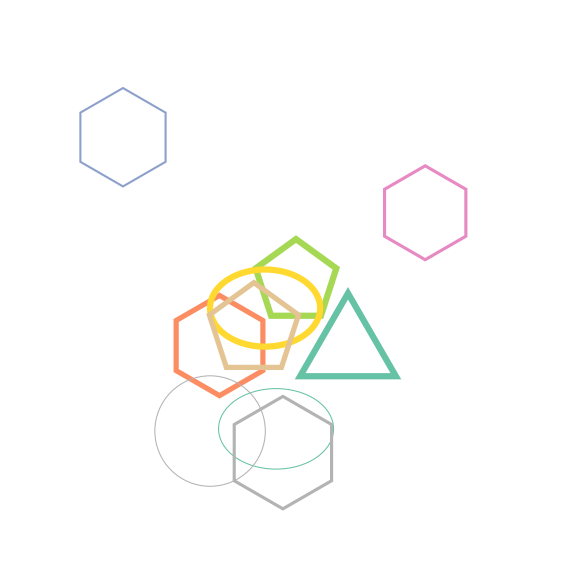[{"shape": "oval", "thickness": 0.5, "radius": 0.5, "center": [0.478, 0.257]}, {"shape": "triangle", "thickness": 3, "radius": 0.48, "center": [0.603, 0.396]}, {"shape": "hexagon", "thickness": 2.5, "radius": 0.43, "center": [0.38, 0.401]}, {"shape": "hexagon", "thickness": 1, "radius": 0.43, "center": [0.213, 0.762]}, {"shape": "hexagon", "thickness": 1.5, "radius": 0.41, "center": [0.736, 0.631]}, {"shape": "pentagon", "thickness": 3, "radius": 0.37, "center": [0.513, 0.512]}, {"shape": "oval", "thickness": 3, "radius": 0.48, "center": [0.459, 0.466]}, {"shape": "pentagon", "thickness": 2.5, "radius": 0.41, "center": [0.44, 0.429]}, {"shape": "hexagon", "thickness": 1.5, "radius": 0.49, "center": [0.49, 0.215]}, {"shape": "circle", "thickness": 0.5, "radius": 0.48, "center": [0.364, 0.253]}]